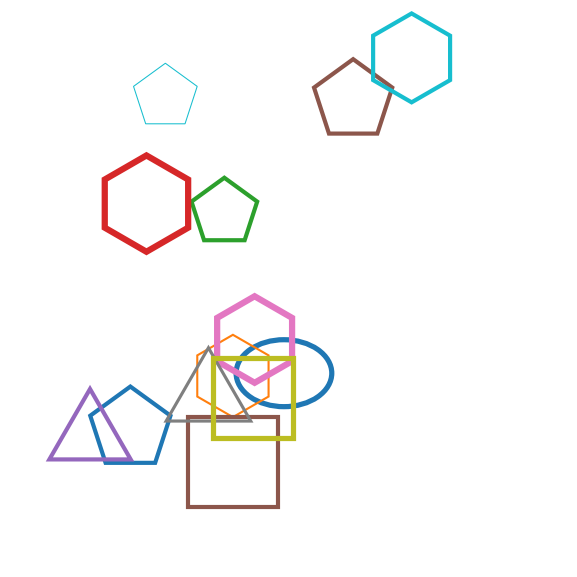[{"shape": "oval", "thickness": 2.5, "radius": 0.41, "center": [0.492, 0.353]}, {"shape": "pentagon", "thickness": 2, "radius": 0.37, "center": [0.226, 0.257]}, {"shape": "hexagon", "thickness": 1, "radius": 0.36, "center": [0.403, 0.348]}, {"shape": "pentagon", "thickness": 2, "radius": 0.3, "center": [0.388, 0.632]}, {"shape": "hexagon", "thickness": 3, "radius": 0.42, "center": [0.254, 0.647]}, {"shape": "triangle", "thickness": 2, "radius": 0.41, "center": [0.156, 0.244]}, {"shape": "pentagon", "thickness": 2, "radius": 0.36, "center": [0.612, 0.825]}, {"shape": "square", "thickness": 2, "radius": 0.39, "center": [0.403, 0.2]}, {"shape": "hexagon", "thickness": 3, "radius": 0.37, "center": [0.441, 0.411]}, {"shape": "triangle", "thickness": 1.5, "radius": 0.42, "center": [0.361, 0.312]}, {"shape": "square", "thickness": 2.5, "radius": 0.34, "center": [0.438, 0.31]}, {"shape": "hexagon", "thickness": 2, "radius": 0.38, "center": [0.713, 0.899]}, {"shape": "pentagon", "thickness": 0.5, "radius": 0.29, "center": [0.286, 0.832]}]